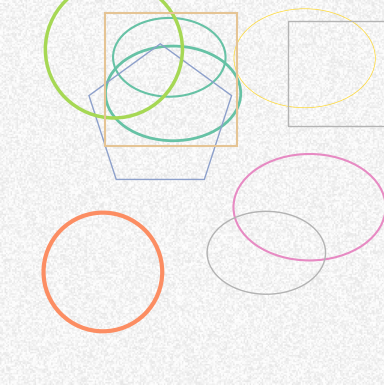[{"shape": "oval", "thickness": 2, "radius": 0.88, "center": [0.45, 0.757]}, {"shape": "oval", "thickness": 1.5, "radius": 0.73, "center": [0.44, 0.851]}, {"shape": "circle", "thickness": 3, "radius": 0.77, "center": [0.267, 0.294]}, {"shape": "pentagon", "thickness": 1, "radius": 0.97, "center": [0.416, 0.691]}, {"shape": "oval", "thickness": 1.5, "radius": 0.99, "center": [0.804, 0.462]}, {"shape": "circle", "thickness": 2.5, "radius": 0.89, "center": [0.296, 0.872]}, {"shape": "oval", "thickness": 0.5, "radius": 0.92, "center": [0.791, 0.849]}, {"shape": "square", "thickness": 1.5, "radius": 0.86, "center": [0.444, 0.794]}, {"shape": "oval", "thickness": 1, "radius": 0.77, "center": [0.692, 0.343]}, {"shape": "square", "thickness": 1, "radius": 0.68, "center": [0.885, 0.809]}]